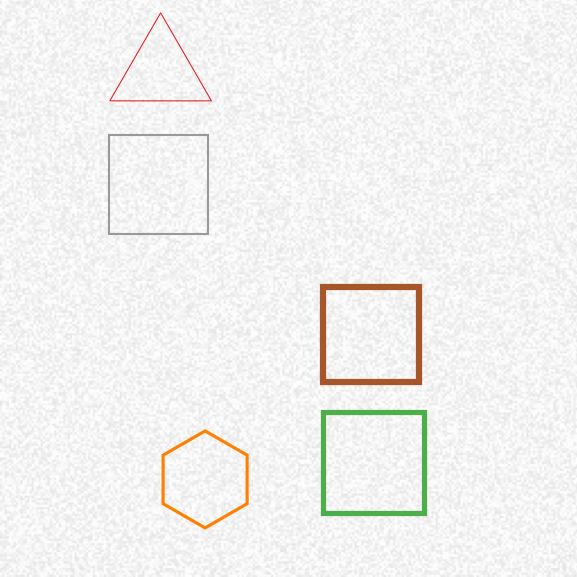[{"shape": "triangle", "thickness": 0.5, "radius": 0.51, "center": [0.278, 0.875]}, {"shape": "square", "thickness": 2.5, "radius": 0.44, "center": [0.647, 0.198]}, {"shape": "hexagon", "thickness": 1.5, "radius": 0.42, "center": [0.355, 0.169]}, {"shape": "square", "thickness": 3, "radius": 0.41, "center": [0.642, 0.42]}, {"shape": "square", "thickness": 1, "radius": 0.43, "center": [0.275, 0.68]}]